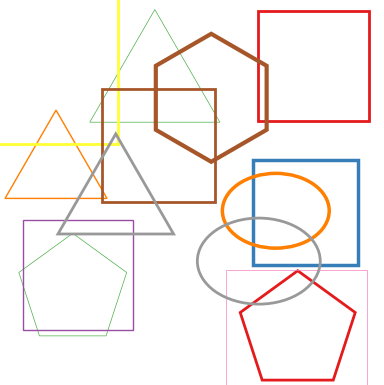[{"shape": "square", "thickness": 2, "radius": 0.72, "center": [0.814, 0.828]}, {"shape": "pentagon", "thickness": 2, "radius": 0.79, "center": [0.773, 0.14]}, {"shape": "square", "thickness": 2.5, "radius": 0.68, "center": [0.795, 0.447]}, {"shape": "triangle", "thickness": 0.5, "radius": 0.98, "center": [0.402, 0.78]}, {"shape": "pentagon", "thickness": 0.5, "radius": 0.74, "center": [0.189, 0.247]}, {"shape": "square", "thickness": 1, "radius": 0.72, "center": [0.202, 0.286]}, {"shape": "triangle", "thickness": 1, "radius": 0.76, "center": [0.145, 0.561]}, {"shape": "oval", "thickness": 2.5, "radius": 0.69, "center": [0.716, 0.453]}, {"shape": "square", "thickness": 2, "radius": 0.95, "center": [0.116, 0.816]}, {"shape": "hexagon", "thickness": 3, "radius": 0.83, "center": [0.549, 0.746]}, {"shape": "square", "thickness": 2, "radius": 0.73, "center": [0.411, 0.621]}, {"shape": "square", "thickness": 0.5, "radius": 0.91, "center": [0.771, 0.117]}, {"shape": "oval", "thickness": 2, "radius": 0.8, "center": [0.672, 0.322]}, {"shape": "triangle", "thickness": 2, "radius": 0.87, "center": [0.301, 0.479]}]